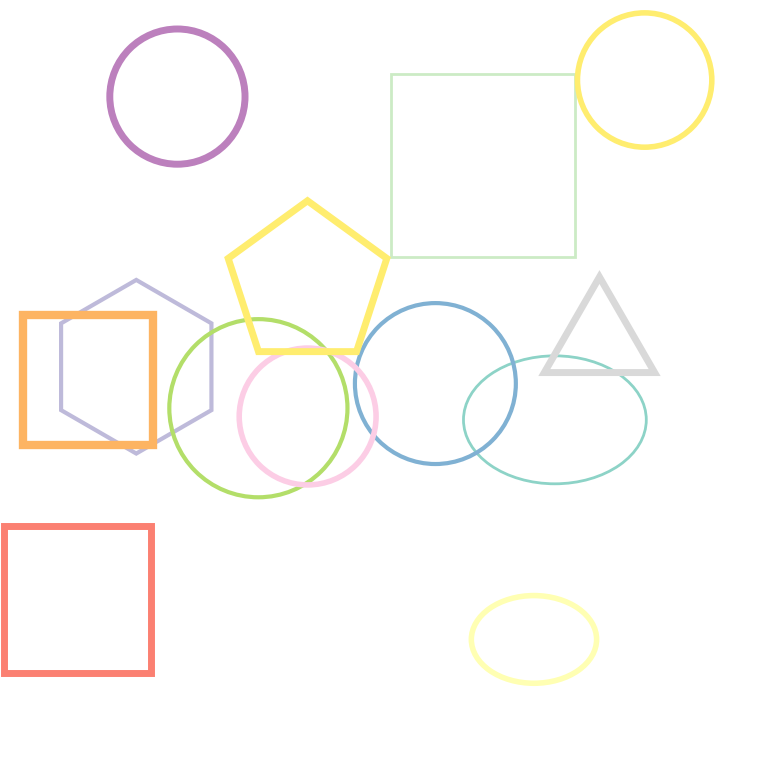[{"shape": "oval", "thickness": 1, "radius": 0.59, "center": [0.721, 0.455]}, {"shape": "oval", "thickness": 2, "radius": 0.41, "center": [0.693, 0.17]}, {"shape": "hexagon", "thickness": 1.5, "radius": 0.56, "center": [0.177, 0.524]}, {"shape": "square", "thickness": 2.5, "radius": 0.48, "center": [0.101, 0.221]}, {"shape": "circle", "thickness": 1.5, "radius": 0.52, "center": [0.565, 0.502]}, {"shape": "square", "thickness": 3, "radius": 0.42, "center": [0.115, 0.506]}, {"shape": "circle", "thickness": 1.5, "radius": 0.58, "center": [0.336, 0.47]}, {"shape": "circle", "thickness": 2, "radius": 0.44, "center": [0.4, 0.459]}, {"shape": "triangle", "thickness": 2.5, "radius": 0.41, "center": [0.779, 0.557]}, {"shape": "circle", "thickness": 2.5, "radius": 0.44, "center": [0.23, 0.875]}, {"shape": "square", "thickness": 1, "radius": 0.6, "center": [0.627, 0.785]}, {"shape": "pentagon", "thickness": 2.5, "radius": 0.54, "center": [0.399, 0.631]}, {"shape": "circle", "thickness": 2, "radius": 0.44, "center": [0.837, 0.896]}]